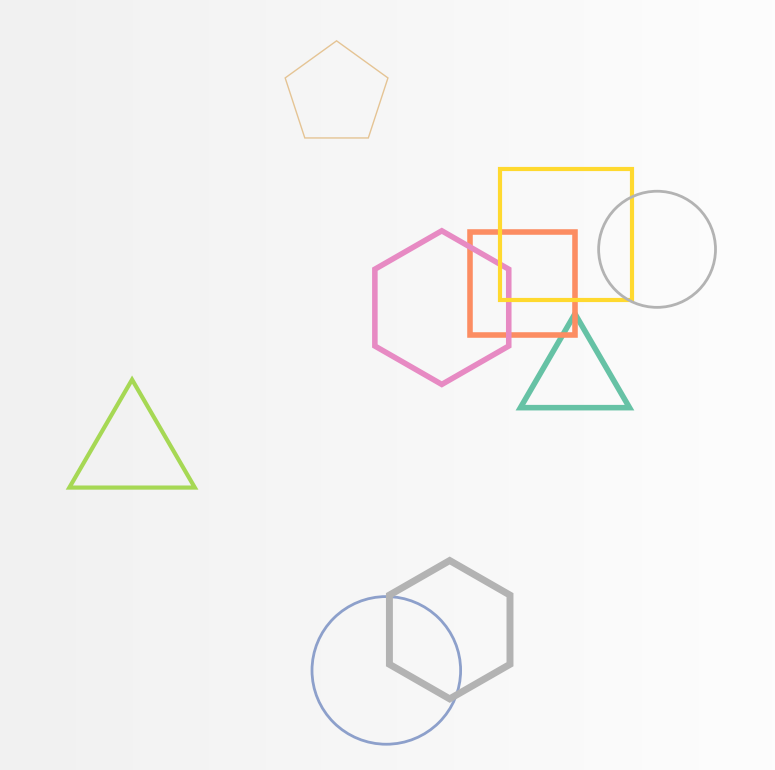[{"shape": "triangle", "thickness": 2, "radius": 0.41, "center": [0.742, 0.511]}, {"shape": "square", "thickness": 2, "radius": 0.34, "center": [0.674, 0.632]}, {"shape": "circle", "thickness": 1, "radius": 0.48, "center": [0.498, 0.129]}, {"shape": "hexagon", "thickness": 2, "radius": 0.5, "center": [0.57, 0.601]}, {"shape": "triangle", "thickness": 1.5, "radius": 0.47, "center": [0.17, 0.414]}, {"shape": "square", "thickness": 1.5, "radius": 0.43, "center": [0.73, 0.696]}, {"shape": "pentagon", "thickness": 0.5, "radius": 0.35, "center": [0.434, 0.877]}, {"shape": "circle", "thickness": 1, "radius": 0.38, "center": [0.848, 0.676]}, {"shape": "hexagon", "thickness": 2.5, "radius": 0.45, "center": [0.58, 0.182]}]